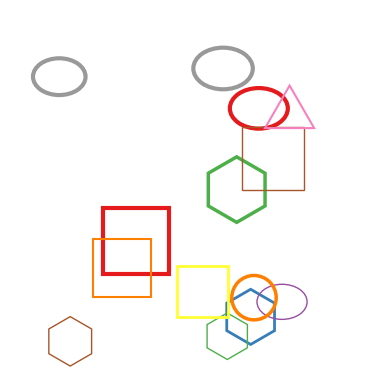[{"shape": "square", "thickness": 3, "radius": 0.43, "center": [0.353, 0.374]}, {"shape": "oval", "thickness": 3, "radius": 0.38, "center": [0.672, 0.719]}, {"shape": "hexagon", "thickness": 2, "radius": 0.36, "center": [0.651, 0.177]}, {"shape": "hexagon", "thickness": 1, "radius": 0.3, "center": [0.59, 0.127]}, {"shape": "hexagon", "thickness": 2.5, "radius": 0.43, "center": [0.615, 0.508]}, {"shape": "oval", "thickness": 1, "radius": 0.33, "center": [0.733, 0.216]}, {"shape": "square", "thickness": 1.5, "radius": 0.38, "center": [0.316, 0.305]}, {"shape": "circle", "thickness": 2.5, "radius": 0.29, "center": [0.66, 0.227]}, {"shape": "square", "thickness": 2, "radius": 0.33, "center": [0.526, 0.242]}, {"shape": "hexagon", "thickness": 1, "radius": 0.32, "center": [0.182, 0.113]}, {"shape": "square", "thickness": 1, "radius": 0.4, "center": [0.709, 0.588]}, {"shape": "triangle", "thickness": 1.5, "radius": 0.37, "center": [0.752, 0.704]}, {"shape": "oval", "thickness": 3, "radius": 0.39, "center": [0.579, 0.822]}, {"shape": "oval", "thickness": 3, "radius": 0.34, "center": [0.154, 0.801]}]